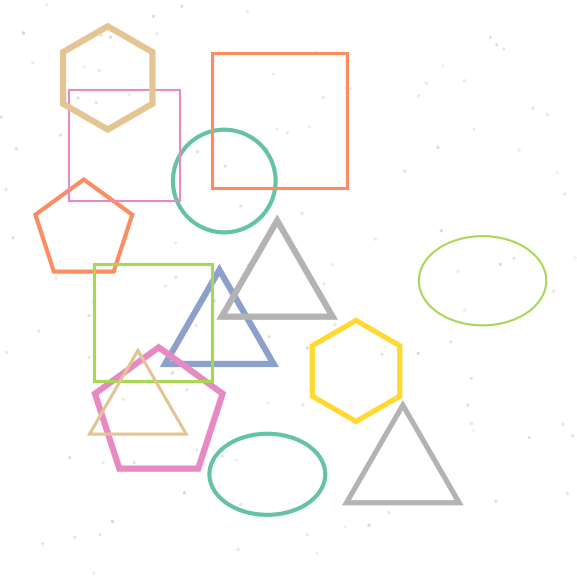[{"shape": "oval", "thickness": 2, "radius": 0.5, "center": [0.463, 0.178]}, {"shape": "circle", "thickness": 2, "radius": 0.44, "center": [0.388, 0.686]}, {"shape": "square", "thickness": 1.5, "radius": 0.59, "center": [0.484, 0.79]}, {"shape": "pentagon", "thickness": 2, "radius": 0.44, "center": [0.145, 0.6]}, {"shape": "triangle", "thickness": 3, "radius": 0.54, "center": [0.38, 0.423]}, {"shape": "square", "thickness": 1, "radius": 0.48, "center": [0.215, 0.747]}, {"shape": "pentagon", "thickness": 3, "radius": 0.58, "center": [0.275, 0.282]}, {"shape": "square", "thickness": 1.5, "radius": 0.51, "center": [0.265, 0.44]}, {"shape": "oval", "thickness": 1, "radius": 0.55, "center": [0.836, 0.513]}, {"shape": "hexagon", "thickness": 2.5, "radius": 0.44, "center": [0.617, 0.357]}, {"shape": "triangle", "thickness": 1.5, "radius": 0.48, "center": [0.239, 0.296]}, {"shape": "hexagon", "thickness": 3, "radius": 0.45, "center": [0.187, 0.864]}, {"shape": "triangle", "thickness": 2.5, "radius": 0.56, "center": [0.698, 0.185]}, {"shape": "triangle", "thickness": 3, "radius": 0.55, "center": [0.48, 0.506]}]